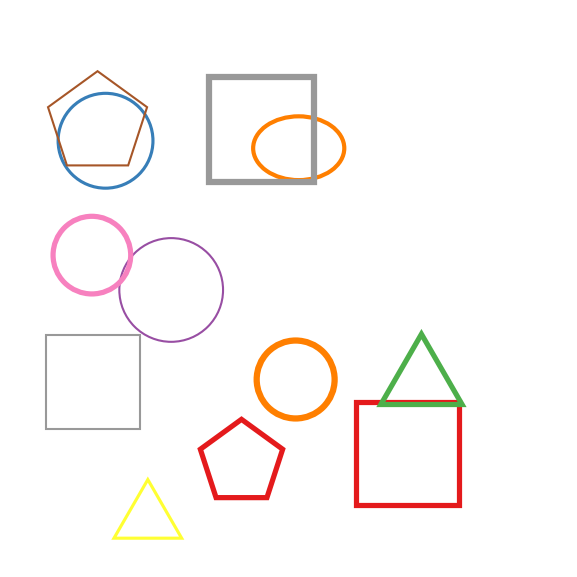[{"shape": "square", "thickness": 2.5, "radius": 0.45, "center": [0.706, 0.214]}, {"shape": "pentagon", "thickness": 2.5, "radius": 0.37, "center": [0.418, 0.198]}, {"shape": "circle", "thickness": 1.5, "radius": 0.41, "center": [0.183, 0.755]}, {"shape": "triangle", "thickness": 2.5, "radius": 0.41, "center": [0.73, 0.339]}, {"shape": "circle", "thickness": 1, "radius": 0.45, "center": [0.296, 0.497]}, {"shape": "circle", "thickness": 3, "radius": 0.34, "center": [0.512, 0.342]}, {"shape": "oval", "thickness": 2, "radius": 0.39, "center": [0.517, 0.742]}, {"shape": "triangle", "thickness": 1.5, "radius": 0.34, "center": [0.256, 0.101]}, {"shape": "pentagon", "thickness": 1, "radius": 0.45, "center": [0.169, 0.786]}, {"shape": "circle", "thickness": 2.5, "radius": 0.34, "center": [0.159, 0.557]}, {"shape": "square", "thickness": 1, "radius": 0.41, "center": [0.161, 0.337]}, {"shape": "square", "thickness": 3, "radius": 0.46, "center": [0.453, 0.775]}]